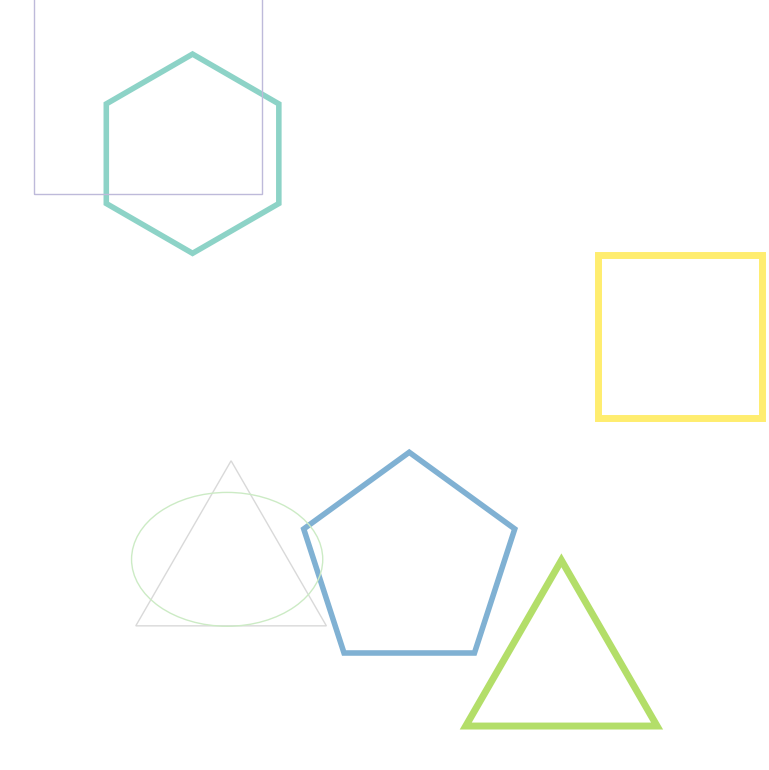[{"shape": "hexagon", "thickness": 2, "radius": 0.65, "center": [0.25, 0.8]}, {"shape": "square", "thickness": 0.5, "radius": 0.74, "center": [0.192, 0.896]}, {"shape": "pentagon", "thickness": 2, "radius": 0.72, "center": [0.531, 0.269]}, {"shape": "triangle", "thickness": 2.5, "radius": 0.72, "center": [0.729, 0.129]}, {"shape": "triangle", "thickness": 0.5, "radius": 0.71, "center": [0.3, 0.259]}, {"shape": "oval", "thickness": 0.5, "radius": 0.62, "center": [0.295, 0.274]}, {"shape": "square", "thickness": 2.5, "radius": 0.53, "center": [0.883, 0.563]}]